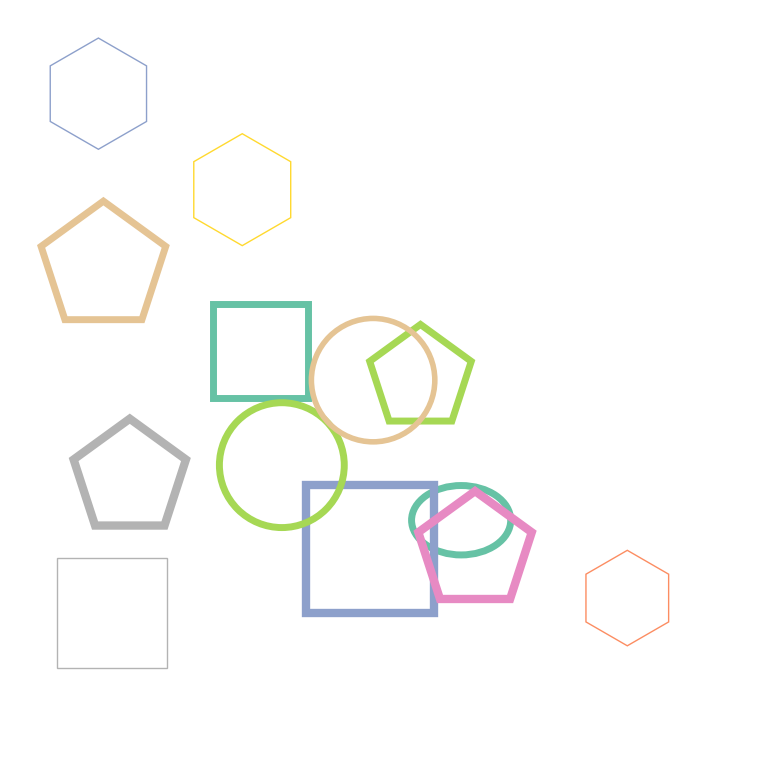[{"shape": "oval", "thickness": 2.5, "radius": 0.32, "center": [0.599, 0.324]}, {"shape": "square", "thickness": 2.5, "radius": 0.31, "center": [0.338, 0.544]}, {"shape": "hexagon", "thickness": 0.5, "radius": 0.31, "center": [0.815, 0.223]}, {"shape": "hexagon", "thickness": 0.5, "radius": 0.36, "center": [0.128, 0.878]}, {"shape": "square", "thickness": 3, "radius": 0.41, "center": [0.48, 0.287]}, {"shape": "pentagon", "thickness": 3, "radius": 0.39, "center": [0.617, 0.285]}, {"shape": "circle", "thickness": 2.5, "radius": 0.41, "center": [0.366, 0.396]}, {"shape": "pentagon", "thickness": 2.5, "radius": 0.35, "center": [0.546, 0.509]}, {"shape": "hexagon", "thickness": 0.5, "radius": 0.36, "center": [0.315, 0.754]}, {"shape": "pentagon", "thickness": 2.5, "radius": 0.43, "center": [0.134, 0.654]}, {"shape": "circle", "thickness": 2, "radius": 0.4, "center": [0.485, 0.506]}, {"shape": "square", "thickness": 0.5, "radius": 0.36, "center": [0.146, 0.204]}, {"shape": "pentagon", "thickness": 3, "radius": 0.38, "center": [0.169, 0.38]}]